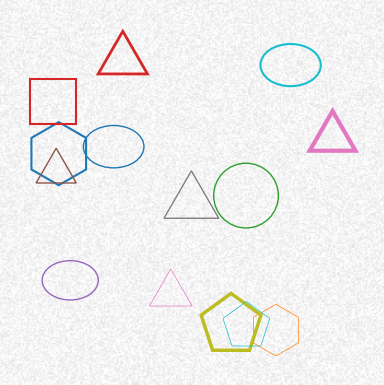[{"shape": "hexagon", "thickness": 1.5, "radius": 0.41, "center": [0.153, 0.601]}, {"shape": "oval", "thickness": 1, "radius": 0.39, "center": [0.295, 0.619]}, {"shape": "hexagon", "thickness": 0.5, "radius": 0.34, "center": [0.717, 0.142]}, {"shape": "circle", "thickness": 1, "radius": 0.42, "center": [0.639, 0.492]}, {"shape": "triangle", "thickness": 2, "radius": 0.37, "center": [0.319, 0.845]}, {"shape": "square", "thickness": 1.5, "radius": 0.3, "center": [0.138, 0.737]}, {"shape": "oval", "thickness": 1, "radius": 0.36, "center": [0.182, 0.272]}, {"shape": "triangle", "thickness": 1, "radius": 0.3, "center": [0.146, 0.555]}, {"shape": "triangle", "thickness": 0.5, "radius": 0.32, "center": [0.444, 0.237]}, {"shape": "triangle", "thickness": 3, "radius": 0.34, "center": [0.864, 0.643]}, {"shape": "triangle", "thickness": 1, "radius": 0.41, "center": [0.497, 0.474]}, {"shape": "pentagon", "thickness": 2.5, "radius": 0.41, "center": [0.6, 0.156]}, {"shape": "pentagon", "thickness": 0.5, "radius": 0.32, "center": [0.64, 0.153]}, {"shape": "oval", "thickness": 1.5, "radius": 0.39, "center": [0.755, 0.831]}]